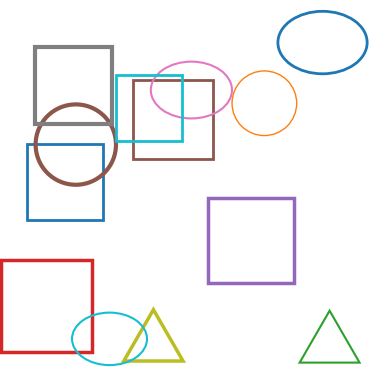[{"shape": "oval", "thickness": 2, "radius": 0.58, "center": [0.838, 0.889]}, {"shape": "square", "thickness": 2, "radius": 0.49, "center": [0.169, 0.527]}, {"shape": "circle", "thickness": 1, "radius": 0.42, "center": [0.687, 0.732]}, {"shape": "triangle", "thickness": 1.5, "radius": 0.45, "center": [0.856, 0.103]}, {"shape": "square", "thickness": 2.5, "radius": 0.59, "center": [0.12, 0.205]}, {"shape": "square", "thickness": 2.5, "radius": 0.56, "center": [0.652, 0.376]}, {"shape": "square", "thickness": 2, "radius": 0.52, "center": [0.449, 0.69]}, {"shape": "circle", "thickness": 3, "radius": 0.52, "center": [0.197, 0.624]}, {"shape": "oval", "thickness": 1.5, "radius": 0.53, "center": [0.497, 0.766]}, {"shape": "square", "thickness": 3, "radius": 0.5, "center": [0.192, 0.778]}, {"shape": "triangle", "thickness": 2.5, "radius": 0.44, "center": [0.398, 0.107]}, {"shape": "oval", "thickness": 1.5, "radius": 0.49, "center": [0.284, 0.12]}, {"shape": "square", "thickness": 2, "radius": 0.42, "center": [0.387, 0.72]}]